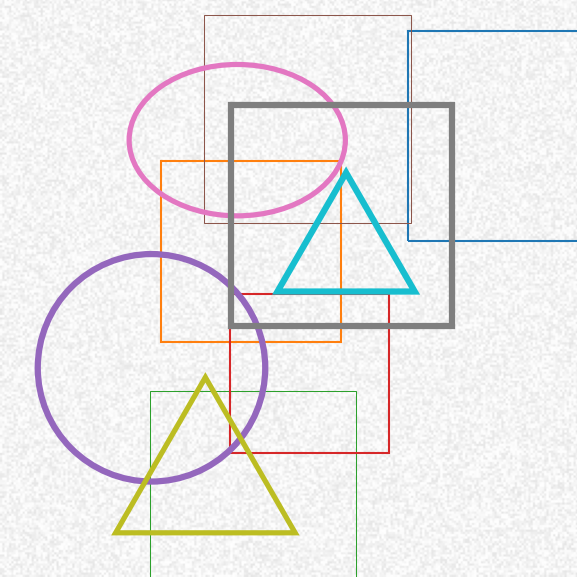[{"shape": "square", "thickness": 1, "radius": 0.91, "center": [0.888, 0.764]}, {"shape": "square", "thickness": 1, "radius": 0.78, "center": [0.435, 0.564]}, {"shape": "square", "thickness": 0.5, "radius": 0.89, "center": [0.438, 0.143]}, {"shape": "square", "thickness": 1, "radius": 0.69, "center": [0.537, 0.352]}, {"shape": "circle", "thickness": 3, "radius": 0.98, "center": [0.262, 0.362]}, {"shape": "square", "thickness": 0.5, "radius": 0.9, "center": [0.532, 0.793]}, {"shape": "oval", "thickness": 2.5, "radius": 0.94, "center": [0.411, 0.756]}, {"shape": "square", "thickness": 3, "radius": 0.96, "center": [0.592, 0.626]}, {"shape": "triangle", "thickness": 2.5, "radius": 0.9, "center": [0.356, 0.166]}, {"shape": "triangle", "thickness": 3, "radius": 0.69, "center": [0.599, 0.563]}]